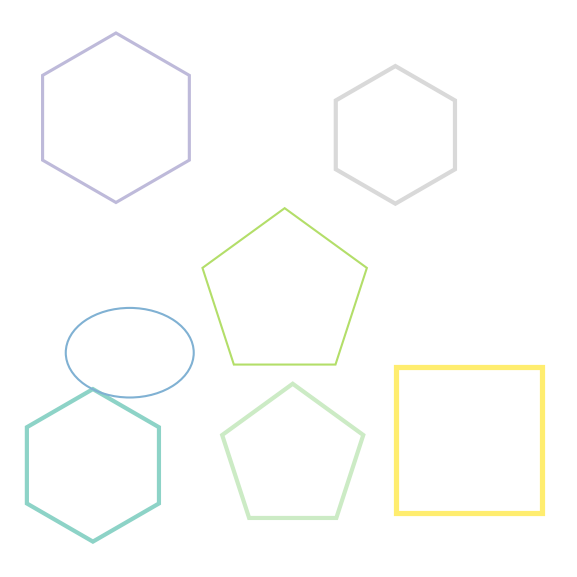[{"shape": "hexagon", "thickness": 2, "radius": 0.66, "center": [0.161, 0.193]}, {"shape": "hexagon", "thickness": 1.5, "radius": 0.73, "center": [0.201, 0.795]}, {"shape": "oval", "thickness": 1, "radius": 0.55, "center": [0.225, 0.388]}, {"shape": "pentagon", "thickness": 1, "radius": 0.75, "center": [0.493, 0.489]}, {"shape": "hexagon", "thickness": 2, "radius": 0.6, "center": [0.685, 0.766]}, {"shape": "pentagon", "thickness": 2, "radius": 0.64, "center": [0.507, 0.206]}, {"shape": "square", "thickness": 2.5, "radius": 0.63, "center": [0.812, 0.237]}]